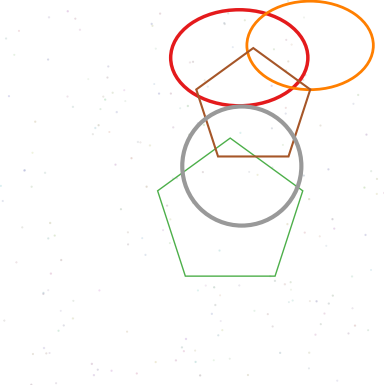[{"shape": "oval", "thickness": 2.5, "radius": 0.89, "center": [0.621, 0.85]}, {"shape": "pentagon", "thickness": 1, "radius": 0.99, "center": [0.598, 0.443]}, {"shape": "oval", "thickness": 2, "radius": 0.82, "center": [0.805, 0.882]}, {"shape": "pentagon", "thickness": 1.5, "radius": 0.78, "center": [0.658, 0.72]}, {"shape": "circle", "thickness": 3, "radius": 0.77, "center": [0.628, 0.569]}]